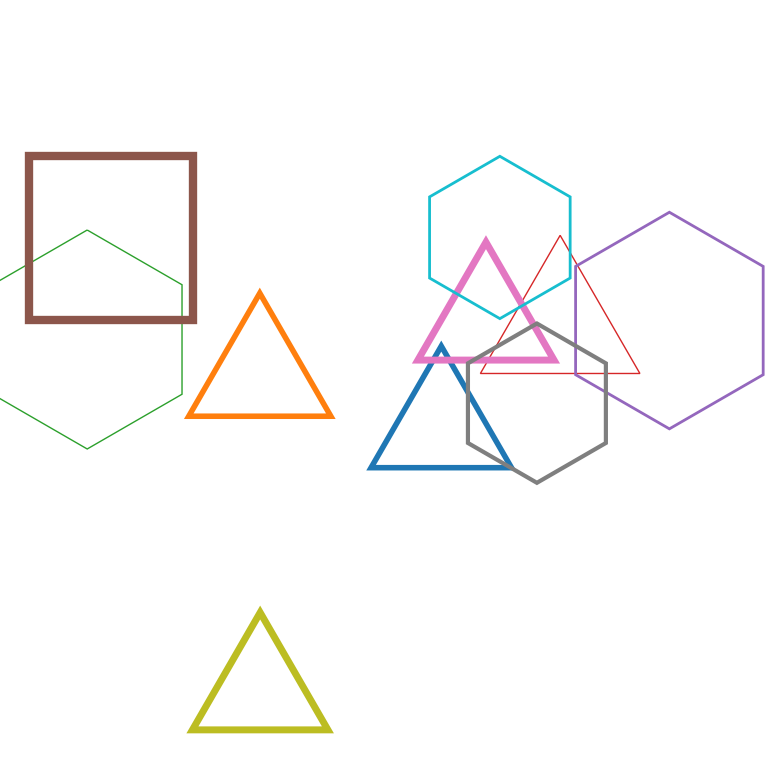[{"shape": "triangle", "thickness": 2, "radius": 0.53, "center": [0.573, 0.445]}, {"shape": "triangle", "thickness": 2, "radius": 0.53, "center": [0.337, 0.513]}, {"shape": "hexagon", "thickness": 0.5, "radius": 0.71, "center": [0.113, 0.559]}, {"shape": "triangle", "thickness": 0.5, "radius": 0.6, "center": [0.727, 0.575]}, {"shape": "hexagon", "thickness": 1, "radius": 0.7, "center": [0.869, 0.584]}, {"shape": "square", "thickness": 3, "radius": 0.53, "center": [0.144, 0.691]}, {"shape": "triangle", "thickness": 2.5, "radius": 0.51, "center": [0.631, 0.583]}, {"shape": "hexagon", "thickness": 1.5, "radius": 0.52, "center": [0.697, 0.476]}, {"shape": "triangle", "thickness": 2.5, "radius": 0.51, "center": [0.338, 0.103]}, {"shape": "hexagon", "thickness": 1, "radius": 0.53, "center": [0.649, 0.692]}]